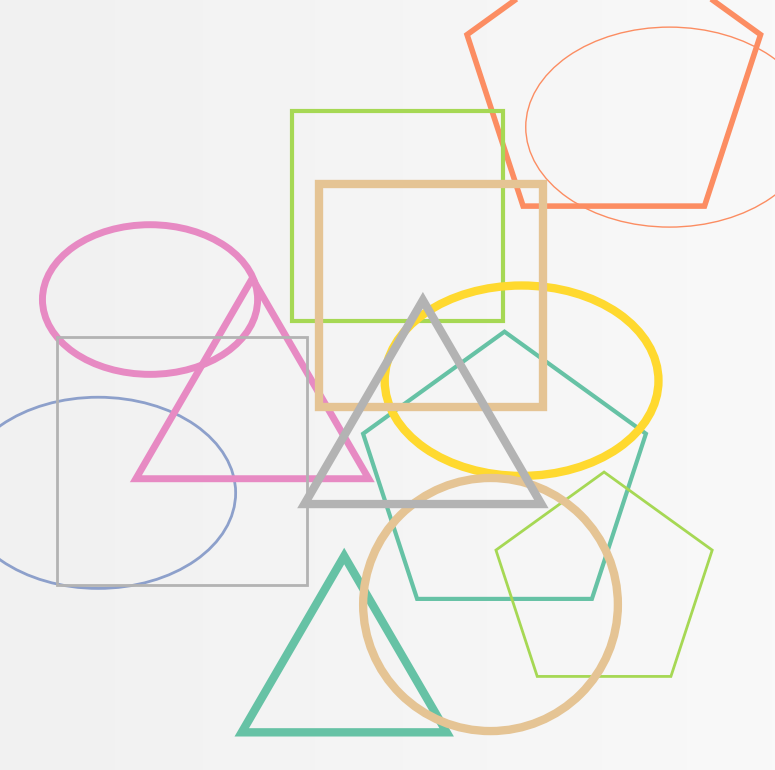[{"shape": "triangle", "thickness": 3, "radius": 0.76, "center": [0.444, 0.125]}, {"shape": "pentagon", "thickness": 1.5, "radius": 0.96, "center": [0.651, 0.377]}, {"shape": "pentagon", "thickness": 2, "radius": 1.0, "center": [0.792, 0.893]}, {"shape": "oval", "thickness": 0.5, "radius": 0.93, "center": [0.864, 0.835]}, {"shape": "oval", "thickness": 1, "radius": 0.89, "center": [0.127, 0.36]}, {"shape": "oval", "thickness": 2.5, "radius": 0.69, "center": [0.194, 0.611]}, {"shape": "triangle", "thickness": 2.5, "radius": 0.87, "center": [0.326, 0.465]}, {"shape": "square", "thickness": 1.5, "radius": 0.68, "center": [0.513, 0.719]}, {"shape": "pentagon", "thickness": 1, "radius": 0.73, "center": [0.779, 0.24]}, {"shape": "oval", "thickness": 3, "radius": 0.88, "center": [0.673, 0.506]}, {"shape": "square", "thickness": 3, "radius": 0.72, "center": [0.556, 0.616]}, {"shape": "circle", "thickness": 3, "radius": 0.82, "center": [0.633, 0.215]}, {"shape": "triangle", "thickness": 3, "radius": 0.88, "center": [0.546, 0.434]}, {"shape": "square", "thickness": 1, "radius": 0.81, "center": [0.235, 0.401]}]